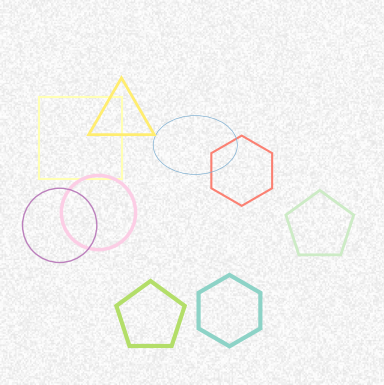[{"shape": "hexagon", "thickness": 3, "radius": 0.46, "center": [0.596, 0.193]}, {"shape": "square", "thickness": 1.5, "radius": 0.54, "center": [0.208, 0.642]}, {"shape": "hexagon", "thickness": 1.5, "radius": 0.46, "center": [0.628, 0.557]}, {"shape": "oval", "thickness": 0.5, "radius": 0.55, "center": [0.507, 0.623]}, {"shape": "pentagon", "thickness": 3, "radius": 0.47, "center": [0.391, 0.177]}, {"shape": "circle", "thickness": 2.5, "radius": 0.48, "center": [0.256, 0.448]}, {"shape": "circle", "thickness": 1, "radius": 0.48, "center": [0.155, 0.415]}, {"shape": "pentagon", "thickness": 2, "radius": 0.46, "center": [0.831, 0.413]}, {"shape": "triangle", "thickness": 2, "radius": 0.49, "center": [0.316, 0.699]}]